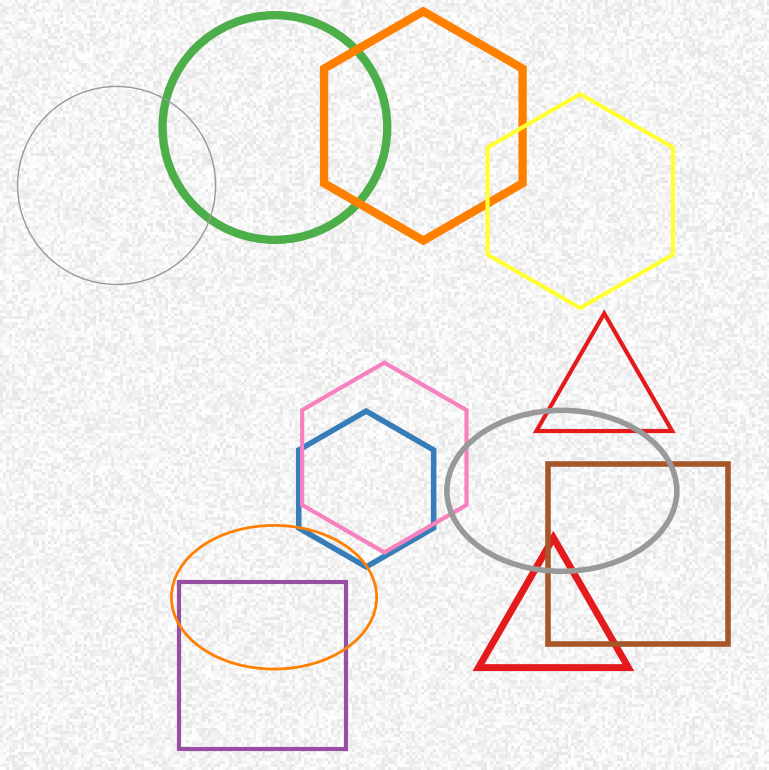[{"shape": "triangle", "thickness": 2.5, "radius": 0.56, "center": [0.719, 0.189]}, {"shape": "triangle", "thickness": 1.5, "radius": 0.51, "center": [0.785, 0.491]}, {"shape": "hexagon", "thickness": 2, "radius": 0.51, "center": [0.476, 0.365]}, {"shape": "circle", "thickness": 3, "radius": 0.73, "center": [0.357, 0.834]}, {"shape": "square", "thickness": 1.5, "radius": 0.54, "center": [0.341, 0.136]}, {"shape": "hexagon", "thickness": 3, "radius": 0.74, "center": [0.55, 0.836]}, {"shape": "oval", "thickness": 1, "radius": 0.67, "center": [0.356, 0.224]}, {"shape": "hexagon", "thickness": 1.5, "radius": 0.7, "center": [0.754, 0.739]}, {"shape": "square", "thickness": 2, "radius": 0.58, "center": [0.829, 0.281]}, {"shape": "hexagon", "thickness": 1.5, "radius": 0.62, "center": [0.499, 0.406]}, {"shape": "oval", "thickness": 2, "radius": 0.75, "center": [0.73, 0.363]}, {"shape": "circle", "thickness": 0.5, "radius": 0.64, "center": [0.151, 0.759]}]